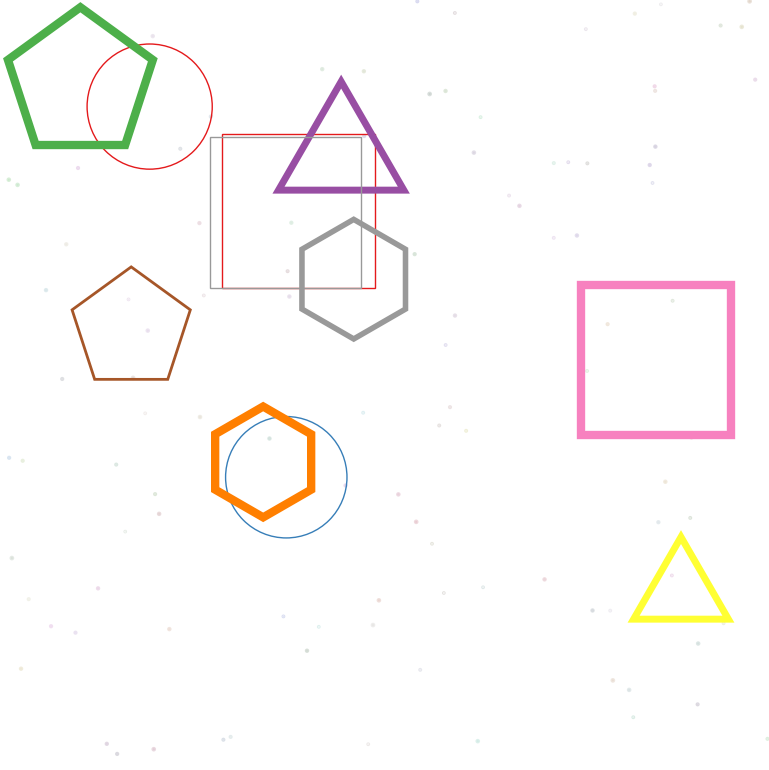[{"shape": "circle", "thickness": 0.5, "radius": 0.41, "center": [0.194, 0.862]}, {"shape": "square", "thickness": 0.5, "radius": 0.5, "center": [0.388, 0.726]}, {"shape": "circle", "thickness": 0.5, "radius": 0.39, "center": [0.372, 0.38]}, {"shape": "pentagon", "thickness": 3, "radius": 0.49, "center": [0.104, 0.892]}, {"shape": "triangle", "thickness": 2.5, "radius": 0.47, "center": [0.443, 0.8]}, {"shape": "hexagon", "thickness": 3, "radius": 0.36, "center": [0.342, 0.4]}, {"shape": "triangle", "thickness": 2.5, "radius": 0.36, "center": [0.884, 0.231]}, {"shape": "pentagon", "thickness": 1, "radius": 0.4, "center": [0.17, 0.573]}, {"shape": "square", "thickness": 3, "radius": 0.49, "center": [0.852, 0.532]}, {"shape": "square", "thickness": 0.5, "radius": 0.49, "center": [0.371, 0.724]}, {"shape": "hexagon", "thickness": 2, "radius": 0.39, "center": [0.459, 0.637]}]